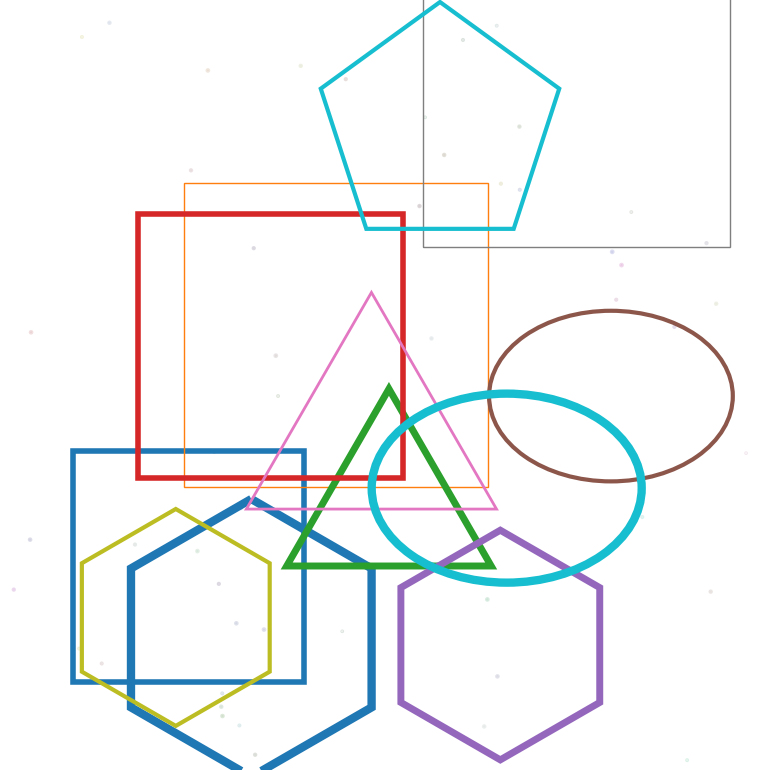[{"shape": "hexagon", "thickness": 3, "radius": 0.9, "center": [0.326, 0.172]}, {"shape": "square", "thickness": 2, "radius": 0.75, "center": [0.245, 0.265]}, {"shape": "square", "thickness": 0.5, "radius": 0.99, "center": [0.437, 0.565]}, {"shape": "triangle", "thickness": 2.5, "radius": 0.77, "center": [0.505, 0.342]}, {"shape": "square", "thickness": 2, "radius": 0.86, "center": [0.351, 0.55]}, {"shape": "hexagon", "thickness": 2.5, "radius": 0.75, "center": [0.65, 0.162]}, {"shape": "oval", "thickness": 1.5, "radius": 0.79, "center": [0.793, 0.486]}, {"shape": "triangle", "thickness": 1, "radius": 0.94, "center": [0.482, 0.433]}, {"shape": "square", "thickness": 0.5, "radius": 1.0, "center": [0.749, 0.879]}, {"shape": "hexagon", "thickness": 1.5, "radius": 0.7, "center": [0.228, 0.198]}, {"shape": "oval", "thickness": 3, "radius": 0.88, "center": [0.658, 0.366]}, {"shape": "pentagon", "thickness": 1.5, "radius": 0.81, "center": [0.571, 0.835]}]